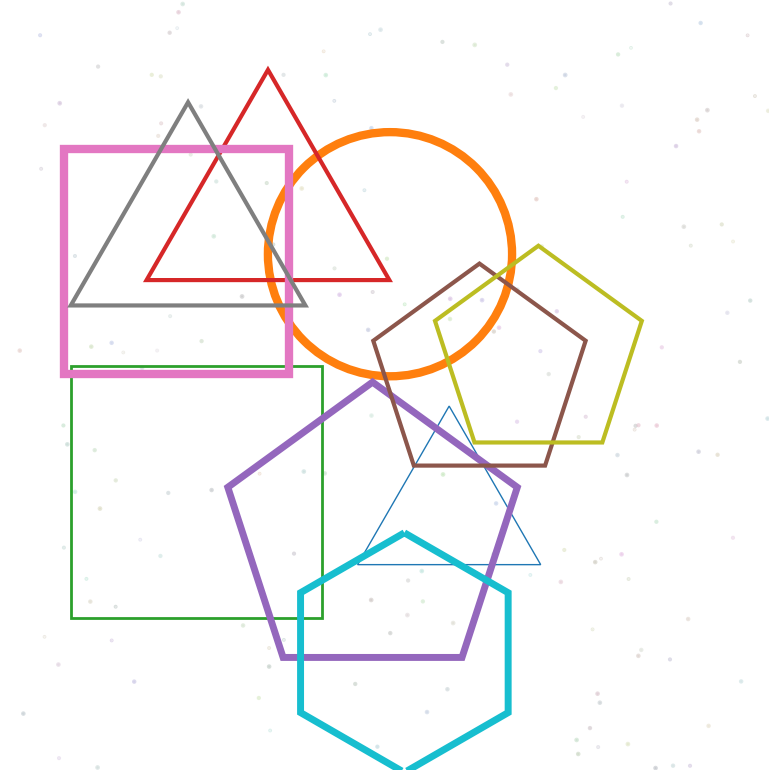[{"shape": "triangle", "thickness": 0.5, "radius": 0.69, "center": [0.583, 0.335]}, {"shape": "circle", "thickness": 3, "radius": 0.79, "center": [0.506, 0.67]}, {"shape": "square", "thickness": 1, "radius": 0.82, "center": [0.255, 0.361]}, {"shape": "triangle", "thickness": 1.5, "radius": 0.91, "center": [0.348, 0.727]}, {"shape": "pentagon", "thickness": 2.5, "radius": 0.99, "center": [0.484, 0.306]}, {"shape": "pentagon", "thickness": 1.5, "radius": 0.73, "center": [0.623, 0.513]}, {"shape": "square", "thickness": 3, "radius": 0.73, "center": [0.229, 0.661]}, {"shape": "triangle", "thickness": 1.5, "radius": 0.88, "center": [0.244, 0.691]}, {"shape": "pentagon", "thickness": 1.5, "radius": 0.71, "center": [0.699, 0.54]}, {"shape": "hexagon", "thickness": 2.5, "radius": 0.78, "center": [0.525, 0.152]}]